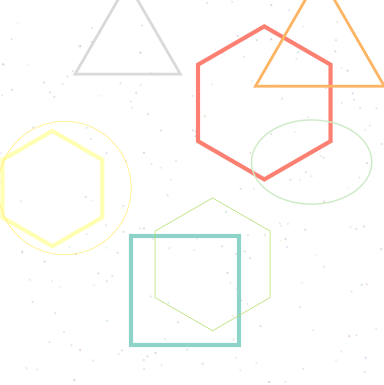[{"shape": "square", "thickness": 3, "radius": 0.71, "center": [0.481, 0.245]}, {"shape": "hexagon", "thickness": 3, "radius": 0.75, "center": [0.136, 0.51]}, {"shape": "hexagon", "thickness": 3, "radius": 0.99, "center": [0.686, 0.733]}, {"shape": "triangle", "thickness": 2, "radius": 0.97, "center": [0.831, 0.873]}, {"shape": "hexagon", "thickness": 0.5, "radius": 0.86, "center": [0.552, 0.313]}, {"shape": "triangle", "thickness": 2, "radius": 0.79, "center": [0.332, 0.886]}, {"shape": "oval", "thickness": 1, "radius": 0.78, "center": [0.809, 0.579]}, {"shape": "circle", "thickness": 0.5, "radius": 0.87, "center": [0.168, 0.512]}]